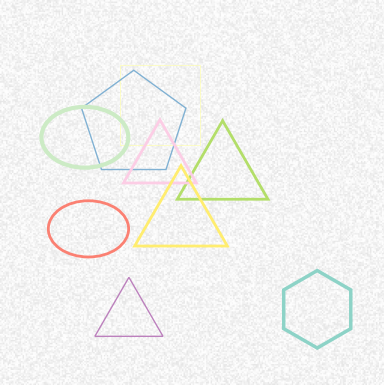[{"shape": "hexagon", "thickness": 2.5, "radius": 0.5, "center": [0.824, 0.197]}, {"shape": "square", "thickness": 0.5, "radius": 0.52, "center": [0.415, 0.728]}, {"shape": "oval", "thickness": 2, "radius": 0.52, "center": [0.23, 0.406]}, {"shape": "pentagon", "thickness": 1, "radius": 0.71, "center": [0.347, 0.675]}, {"shape": "triangle", "thickness": 2, "radius": 0.68, "center": [0.578, 0.551]}, {"shape": "triangle", "thickness": 2, "radius": 0.55, "center": [0.415, 0.579]}, {"shape": "triangle", "thickness": 1, "radius": 0.51, "center": [0.335, 0.178]}, {"shape": "oval", "thickness": 3, "radius": 0.56, "center": [0.22, 0.644]}, {"shape": "triangle", "thickness": 2, "radius": 0.7, "center": [0.47, 0.43]}]